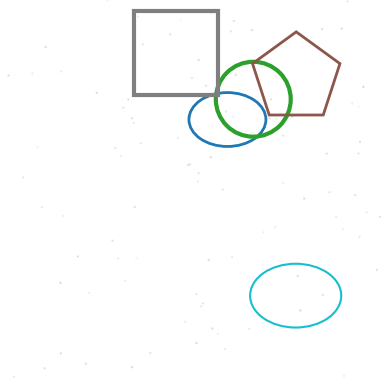[{"shape": "oval", "thickness": 2, "radius": 0.5, "center": [0.591, 0.69]}, {"shape": "circle", "thickness": 3, "radius": 0.49, "center": [0.658, 0.742]}, {"shape": "pentagon", "thickness": 2, "radius": 0.6, "center": [0.769, 0.798]}, {"shape": "square", "thickness": 3, "radius": 0.55, "center": [0.456, 0.863]}, {"shape": "oval", "thickness": 1.5, "radius": 0.59, "center": [0.768, 0.232]}]